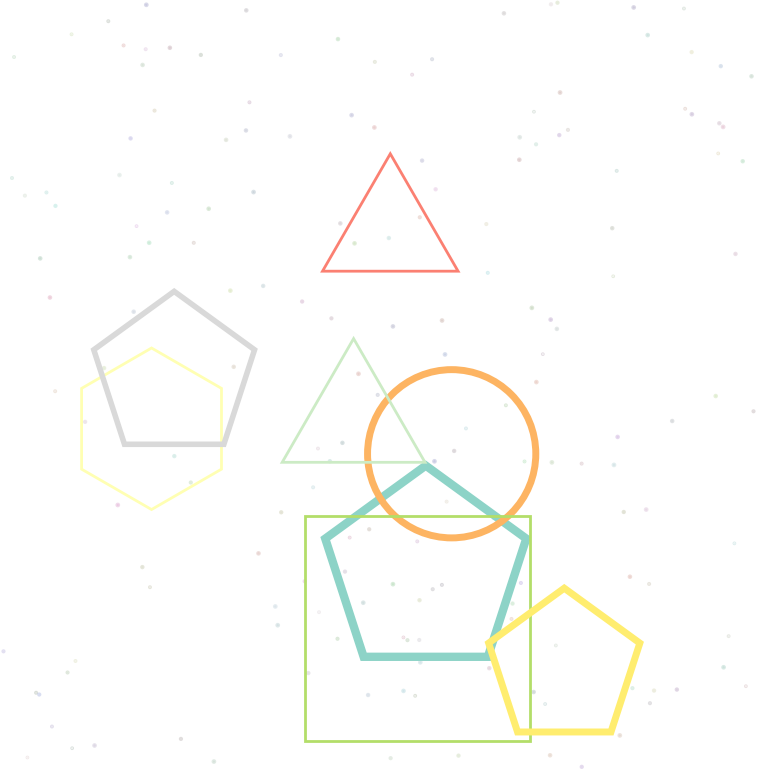[{"shape": "pentagon", "thickness": 3, "radius": 0.69, "center": [0.553, 0.258]}, {"shape": "hexagon", "thickness": 1, "radius": 0.52, "center": [0.197, 0.443]}, {"shape": "triangle", "thickness": 1, "radius": 0.51, "center": [0.507, 0.699]}, {"shape": "circle", "thickness": 2.5, "radius": 0.55, "center": [0.587, 0.411]}, {"shape": "square", "thickness": 1, "radius": 0.73, "center": [0.542, 0.183]}, {"shape": "pentagon", "thickness": 2, "radius": 0.55, "center": [0.226, 0.512]}, {"shape": "triangle", "thickness": 1, "radius": 0.54, "center": [0.459, 0.453]}, {"shape": "pentagon", "thickness": 2.5, "radius": 0.52, "center": [0.733, 0.133]}]